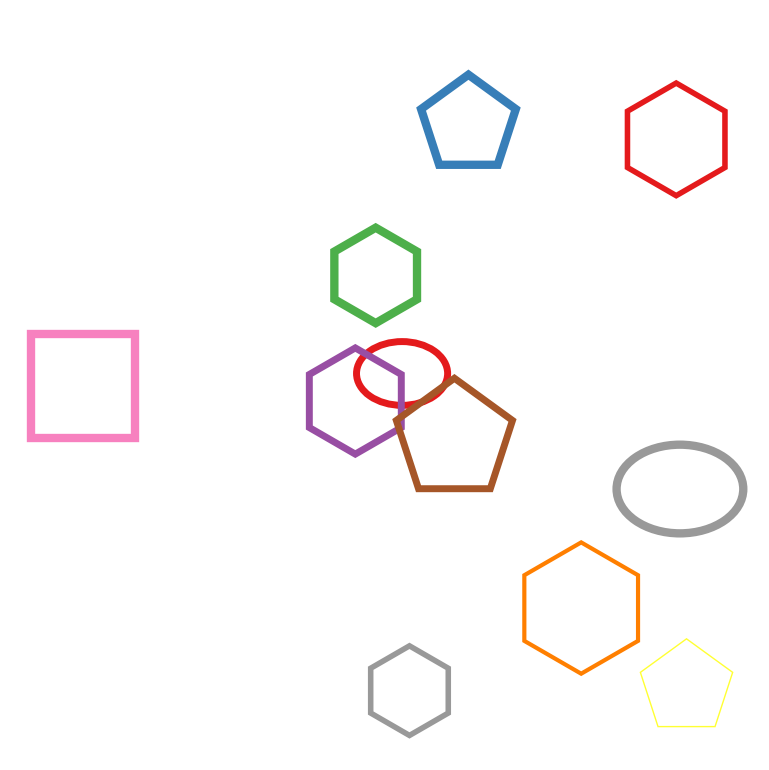[{"shape": "oval", "thickness": 2.5, "radius": 0.3, "center": [0.522, 0.515]}, {"shape": "hexagon", "thickness": 2, "radius": 0.37, "center": [0.878, 0.819]}, {"shape": "pentagon", "thickness": 3, "radius": 0.32, "center": [0.608, 0.838]}, {"shape": "hexagon", "thickness": 3, "radius": 0.31, "center": [0.488, 0.642]}, {"shape": "hexagon", "thickness": 2.5, "radius": 0.34, "center": [0.461, 0.479]}, {"shape": "hexagon", "thickness": 1.5, "radius": 0.43, "center": [0.755, 0.21]}, {"shape": "pentagon", "thickness": 0.5, "radius": 0.32, "center": [0.892, 0.107]}, {"shape": "pentagon", "thickness": 2.5, "radius": 0.4, "center": [0.59, 0.429]}, {"shape": "square", "thickness": 3, "radius": 0.34, "center": [0.108, 0.499]}, {"shape": "oval", "thickness": 3, "radius": 0.41, "center": [0.883, 0.365]}, {"shape": "hexagon", "thickness": 2, "radius": 0.29, "center": [0.532, 0.103]}]